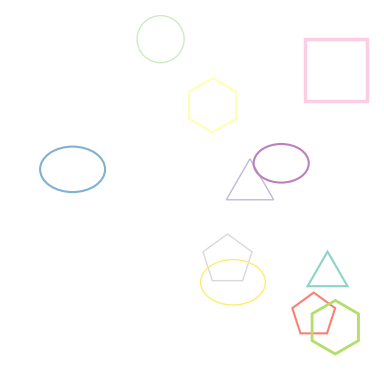[{"shape": "triangle", "thickness": 1.5, "radius": 0.3, "center": [0.851, 0.287]}, {"shape": "hexagon", "thickness": 1.5, "radius": 0.35, "center": [0.552, 0.727]}, {"shape": "triangle", "thickness": 1, "radius": 0.36, "center": [0.649, 0.517]}, {"shape": "pentagon", "thickness": 1.5, "radius": 0.29, "center": [0.815, 0.182]}, {"shape": "oval", "thickness": 1.5, "radius": 0.42, "center": [0.189, 0.56]}, {"shape": "hexagon", "thickness": 2, "radius": 0.35, "center": [0.871, 0.15]}, {"shape": "square", "thickness": 2.5, "radius": 0.4, "center": [0.872, 0.817]}, {"shape": "pentagon", "thickness": 1, "radius": 0.33, "center": [0.591, 0.325]}, {"shape": "oval", "thickness": 1.5, "radius": 0.36, "center": [0.73, 0.576]}, {"shape": "circle", "thickness": 1, "radius": 0.31, "center": [0.417, 0.898]}, {"shape": "oval", "thickness": 1, "radius": 0.42, "center": [0.605, 0.267]}]